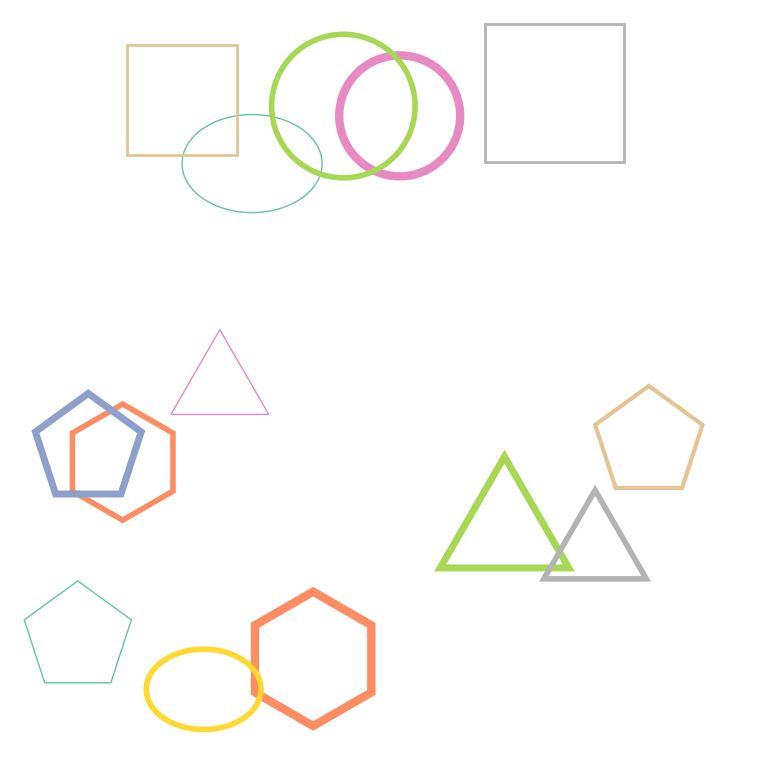[{"shape": "oval", "thickness": 0.5, "radius": 0.45, "center": [0.327, 0.788]}, {"shape": "pentagon", "thickness": 0.5, "radius": 0.37, "center": [0.101, 0.172]}, {"shape": "hexagon", "thickness": 2, "radius": 0.38, "center": [0.159, 0.4]}, {"shape": "hexagon", "thickness": 3, "radius": 0.44, "center": [0.407, 0.144]}, {"shape": "pentagon", "thickness": 2.5, "radius": 0.36, "center": [0.115, 0.417]}, {"shape": "circle", "thickness": 3, "radius": 0.39, "center": [0.519, 0.85]}, {"shape": "triangle", "thickness": 0.5, "radius": 0.37, "center": [0.285, 0.498]}, {"shape": "circle", "thickness": 2, "radius": 0.47, "center": [0.446, 0.862]}, {"shape": "triangle", "thickness": 2.5, "radius": 0.48, "center": [0.655, 0.311]}, {"shape": "oval", "thickness": 2, "radius": 0.37, "center": [0.264, 0.105]}, {"shape": "pentagon", "thickness": 1.5, "radius": 0.37, "center": [0.843, 0.426]}, {"shape": "square", "thickness": 1, "radius": 0.36, "center": [0.237, 0.87]}, {"shape": "triangle", "thickness": 2, "radius": 0.38, "center": [0.773, 0.287]}, {"shape": "square", "thickness": 1, "radius": 0.45, "center": [0.72, 0.879]}]